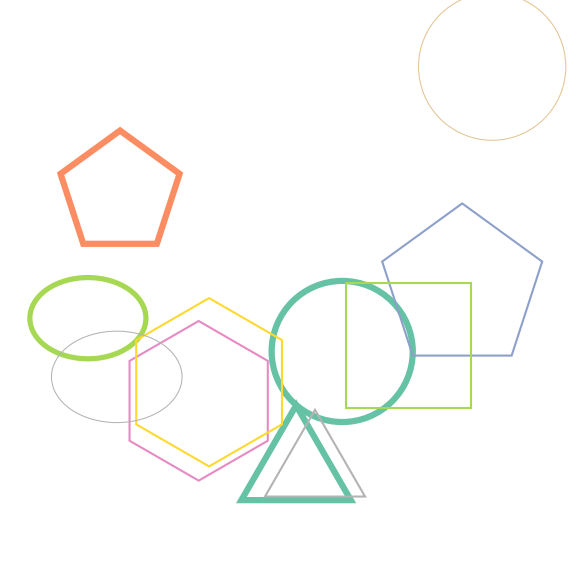[{"shape": "circle", "thickness": 3, "radius": 0.61, "center": [0.593, 0.391]}, {"shape": "triangle", "thickness": 3, "radius": 0.55, "center": [0.513, 0.188]}, {"shape": "pentagon", "thickness": 3, "radius": 0.54, "center": [0.208, 0.665]}, {"shape": "pentagon", "thickness": 1, "radius": 0.73, "center": [0.8, 0.501]}, {"shape": "hexagon", "thickness": 1, "radius": 0.69, "center": [0.344, 0.305]}, {"shape": "oval", "thickness": 2.5, "radius": 0.5, "center": [0.152, 0.448]}, {"shape": "square", "thickness": 1, "radius": 0.54, "center": [0.707, 0.401]}, {"shape": "hexagon", "thickness": 1, "radius": 0.73, "center": [0.362, 0.337]}, {"shape": "circle", "thickness": 0.5, "radius": 0.64, "center": [0.852, 0.884]}, {"shape": "oval", "thickness": 0.5, "radius": 0.57, "center": [0.202, 0.347]}, {"shape": "triangle", "thickness": 1, "radius": 0.5, "center": [0.545, 0.189]}]